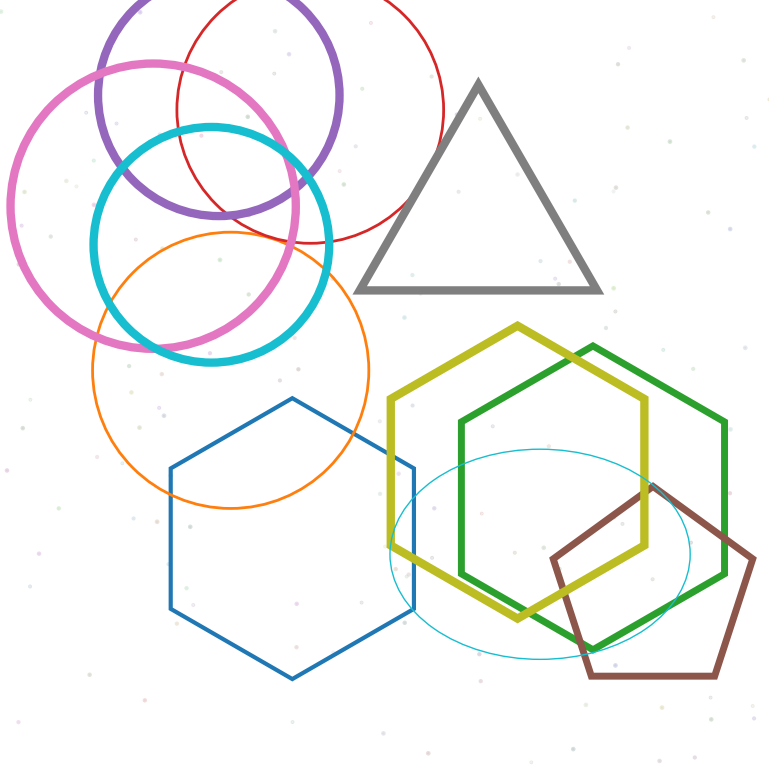[{"shape": "hexagon", "thickness": 1.5, "radius": 0.91, "center": [0.38, 0.3]}, {"shape": "circle", "thickness": 1, "radius": 0.9, "center": [0.3, 0.519]}, {"shape": "hexagon", "thickness": 2.5, "radius": 0.99, "center": [0.77, 0.353]}, {"shape": "circle", "thickness": 1, "radius": 0.87, "center": [0.403, 0.857]}, {"shape": "circle", "thickness": 3, "radius": 0.78, "center": [0.284, 0.876]}, {"shape": "pentagon", "thickness": 2.5, "radius": 0.68, "center": [0.848, 0.232]}, {"shape": "circle", "thickness": 3, "radius": 0.93, "center": [0.199, 0.732]}, {"shape": "triangle", "thickness": 3, "radius": 0.89, "center": [0.621, 0.712]}, {"shape": "hexagon", "thickness": 3, "radius": 0.95, "center": [0.672, 0.387]}, {"shape": "circle", "thickness": 3, "radius": 0.77, "center": [0.275, 0.682]}, {"shape": "oval", "thickness": 0.5, "radius": 0.97, "center": [0.701, 0.28]}]